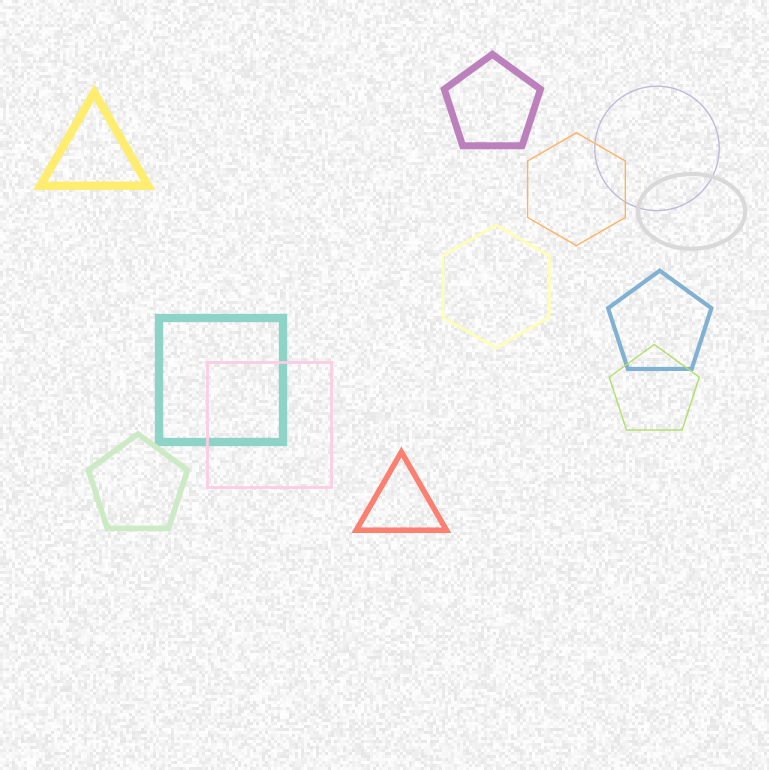[{"shape": "square", "thickness": 3, "radius": 0.4, "center": [0.287, 0.507]}, {"shape": "hexagon", "thickness": 1, "radius": 0.4, "center": [0.644, 0.628]}, {"shape": "circle", "thickness": 0.5, "radius": 0.4, "center": [0.853, 0.807]}, {"shape": "triangle", "thickness": 2, "radius": 0.34, "center": [0.521, 0.345]}, {"shape": "pentagon", "thickness": 1.5, "radius": 0.35, "center": [0.857, 0.578]}, {"shape": "hexagon", "thickness": 0.5, "radius": 0.37, "center": [0.749, 0.754]}, {"shape": "pentagon", "thickness": 0.5, "radius": 0.31, "center": [0.85, 0.491]}, {"shape": "square", "thickness": 1, "radius": 0.4, "center": [0.349, 0.449]}, {"shape": "oval", "thickness": 1.5, "radius": 0.35, "center": [0.898, 0.726]}, {"shape": "pentagon", "thickness": 2.5, "radius": 0.33, "center": [0.639, 0.864]}, {"shape": "pentagon", "thickness": 2, "radius": 0.34, "center": [0.179, 0.369]}, {"shape": "triangle", "thickness": 3, "radius": 0.4, "center": [0.122, 0.799]}]